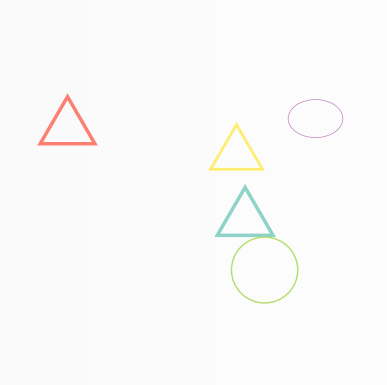[{"shape": "triangle", "thickness": 2.5, "radius": 0.42, "center": [0.633, 0.43]}, {"shape": "triangle", "thickness": 2.5, "radius": 0.41, "center": [0.174, 0.667]}, {"shape": "circle", "thickness": 1, "radius": 0.43, "center": [0.683, 0.299]}, {"shape": "oval", "thickness": 0.5, "radius": 0.35, "center": [0.814, 0.692]}, {"shape": "triangle", "thickness": 2, "radius": 0.39, "center": [0.61, 0.599]}]